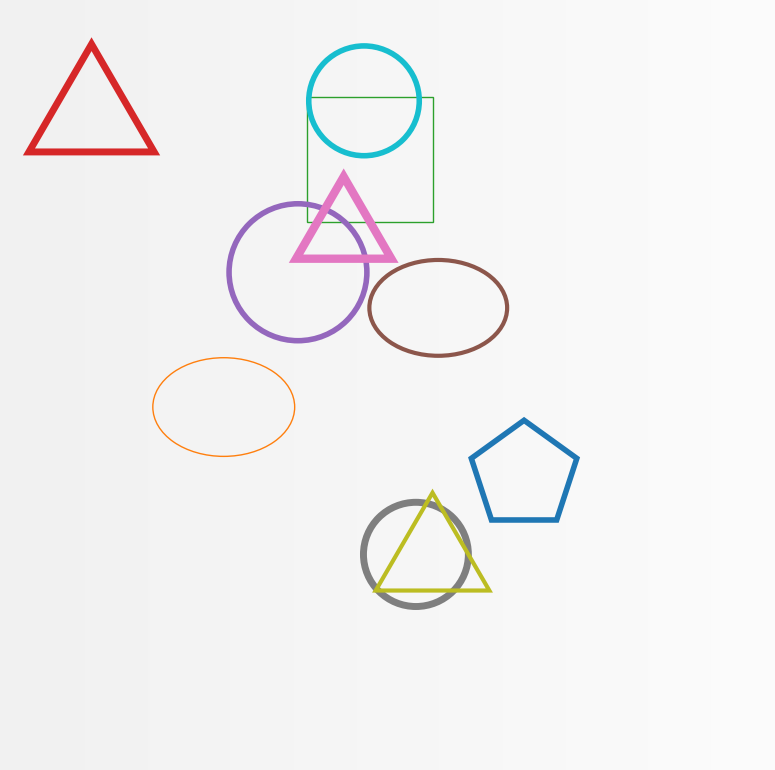[{"shape": "pentagon", "thickness": 2, "radius": 0.36, "center": [0.676, 0.383]}, {"shape": "oval", "thickness": 0.5, "radius": 0.46, "center": [0.289, 0.471]}, {"shape": "square", "thickness": 0.5, "radius": 0.41, "center": [0.478, 0.793]}, {"shape": "triangle", "thickness": 2.5, "radius": 0.47, "center": [0.118, 0.849]}, {"shape": "circle", "thickness": 2, "radius": 0.44, "center": [0.384, 0.646]}, {"shape": "oval", "thickness": 1.5, "radius": 0.44, "center": [0.565, 0.6]}, {"shape": "triangle", "thickness": 3, "radius": 0.35, "center": [0.443, 0.7]}, {"shape": "circle", "thickness": 2.5, "radius": 0.34, "center": [0.537, 0.28]}, {"shape": "triangle", "thickness": 1.5, "radius": 0.42, "center": [0.558, 0.275]}, {"shape": "circle", "thickness": 2, "radius": 0.36, "center": [0.47, 0.869]}]